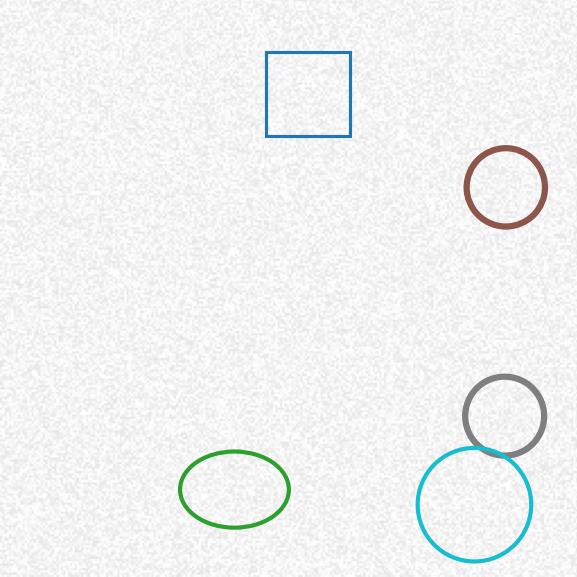[{"shape": "square", "thickness": 1.5, "radius": 0.36, "center": [0.533, 0.837]}, {"shape": "oval", "thickness": 2, "radius": 0.47, "center": [0.406, 0.151]}, {"shape": "circle", "thickness": 3, "radius": 0.34, "center": [0.876, 0.675]}, {"shape": "circle", "thickness": 3, "radius": 0.34, "center": [0.874, 0.279]}, {"shape": "circle", "thickness": 2, "radius": 0.49, "center": [0.822, 0.125]}]